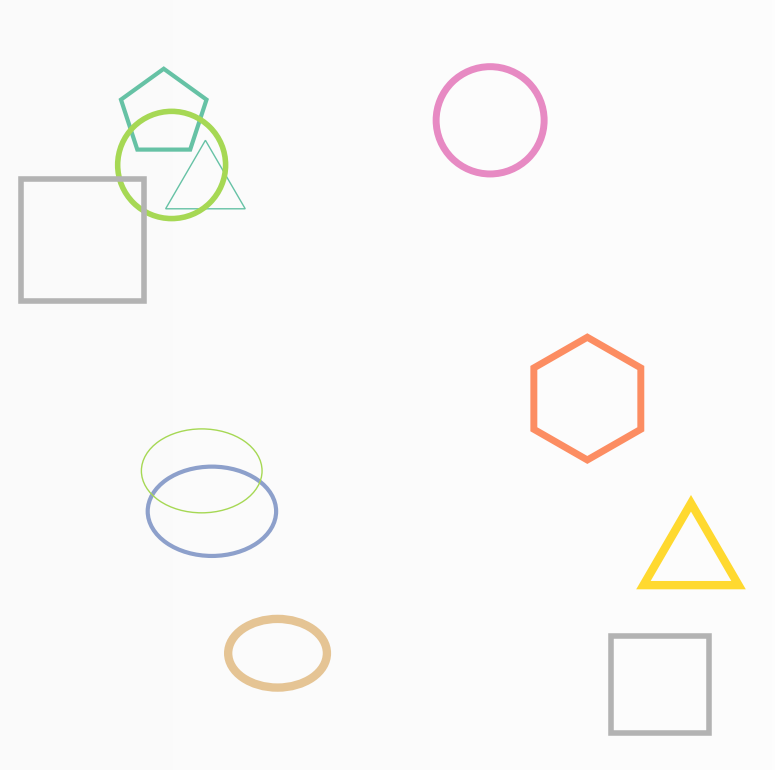[{"shape": "pentagon", "thickness": 1.5, "radius": 0.29, "center": [0.211, 0.853]}, {"shape": "triangle", "thickness": 0.5, "radius": 0.3, "center": [0.265, 0.758]}, {"shape": "hexagon", "thickness": 2.5, "radius": 0.4, "center": [0.758, 0.482]}, {"shape": "oval", "thickness": 1.5, "radius": 0.41, "center": [0.273, 0.336]}, {"shape": "circle", "thickness": 2.5, "radius": 0.35, "center": [0.632, 0.844]}, {"shape": "circle", "thickness": 2, "radius": 0.35, "center": [0.221, 0.786]}, {"shape": "oval", "thickness": 0.5, "radius": 0.39, "center": [0.26, 0.388]}, {"shape": "triangle", "thickness": 3, "radius": 0.35, "center": [0.892, 0.276]}, {"shape": "oval", "thickness": 3, "radius": 0.32, "center": [0.358, 0.152]}, {"shape": "square", "thickness": 2, "radius": 0.32, "center": [0.851, 0.111]}, {"shape": "square", "thickness": 2, "radius": 0.4, "center": [0.106, 0.688]}]